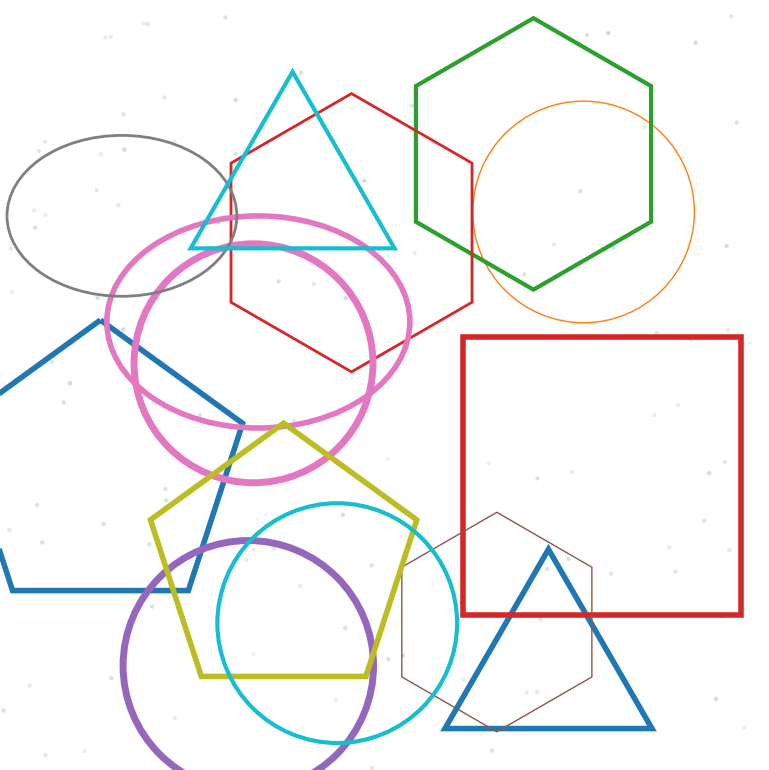[{"shape": "pentagon", "thickness": 2, "radius": 0.97, "center": [0.13, 0.39]}, {"shape": "triangle", "thickness": 2, "radius": 0.78, "center": [0.712, 0.131]}, {"shape": "circle", "thickness": 0.5, "radius": 0.72, "center": [0.758, 0.725]}, {"shape": "hexagon", "thickness": 1.5, "radius": 0.88, "center": [0.693, 0.8]}, {"shape": "hexagon", "thickness": 1, "radius": 0.9, "center": [0.456, 0.698]}, {"shape": "square", "thickness": 2, "radius": 0.9, "center": [0.782, 0.382]}, {"shape": "circle", "thickness": 2.5, "radius": 0.81, "center": [0.322, 0.135]}, {"shape": "hexagon", "thickness": 0.5, "radius": 0.71, "center": [0.645, 0.192]}, {"shape": "oval", "thickness": 2, "radius": 0.98, "center": [0.335, 0.582]}, {"shape": "circle", "thickness": 2.5, "radius": 0.78, "center": [0.329, 0.528]}, {"shape": "oval", "thickness": 1, "radius": 0.75, "center": [0.158, 0.72]}, {"shape": "pentagon", "thickness": 2, "radius": 0.91, "center": [0.368, 0.269]}, {"shape": "triangle", "thickness": 1.5, "radius": 0.76, "center": [0.38, 0.754]}, {"shape": "circle", "thickness": 1.5, "radius": 0.78, "center": [0.438, 0.191]}]